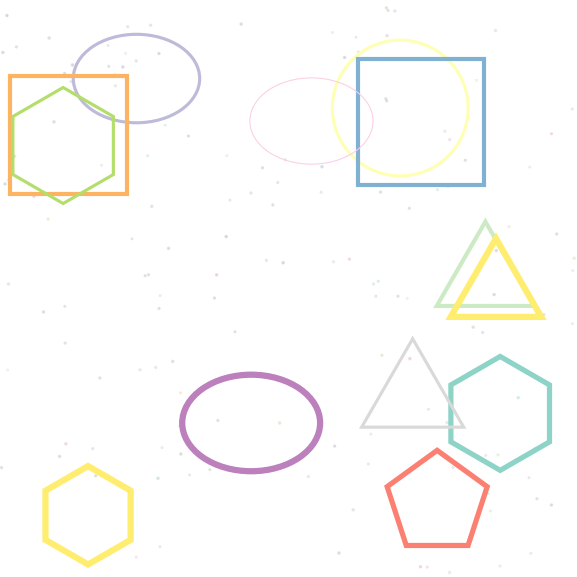[{"shape": "hexagon", "thickness": 2.5, "radius": 0.49, "center": [0.866, 0.283]}, {"shape": "circle", "thickness": 1.5, "radius": 0.59, "center": [0.693, 0.812]}, {"shape": "oval", "thickness": 1.5, "radius": 0.55, "center": [0.236, 0.863]}, {"shape": "pentagon", "thickness": 2.5, "radius": 0.46, "center": [0.757, 0.128]}, {"shape": "square", "thickness": 2, "radius": 0.55, "center": [0.729, 0.788]}, {"shape": "square", "thickness": 2, "radius": 0.51, "center": [0.119, 0.765]}, {"shape": "hexagon", "thickness": 1.5, "radius": 0.5, "center": [0.109, 0.747]}, {"shape": "oval", "thickness": 0.5, "radius": 0.53, "center": [0.539, 0.79]}, {"shape": "triangle", "thickness": 1.5, "radius": 0.51, "center": [0.715, 0.31]}, {"shape": "oval", "thickness": 3, "radius": 0.6, "center": [0.435, 0.267]}, {"shape": "triangle", "thickness": 2, "radius": 0.49, "center": [0.841, 0.518]}, {"shape": "triangle", "thickness": 3, "radius": 0.45, "center": [0.859, 0.496]}, {"shape": "hexagon", "thickness": 3, "radius": 0.43, "center": [0.153, 0.107]}]